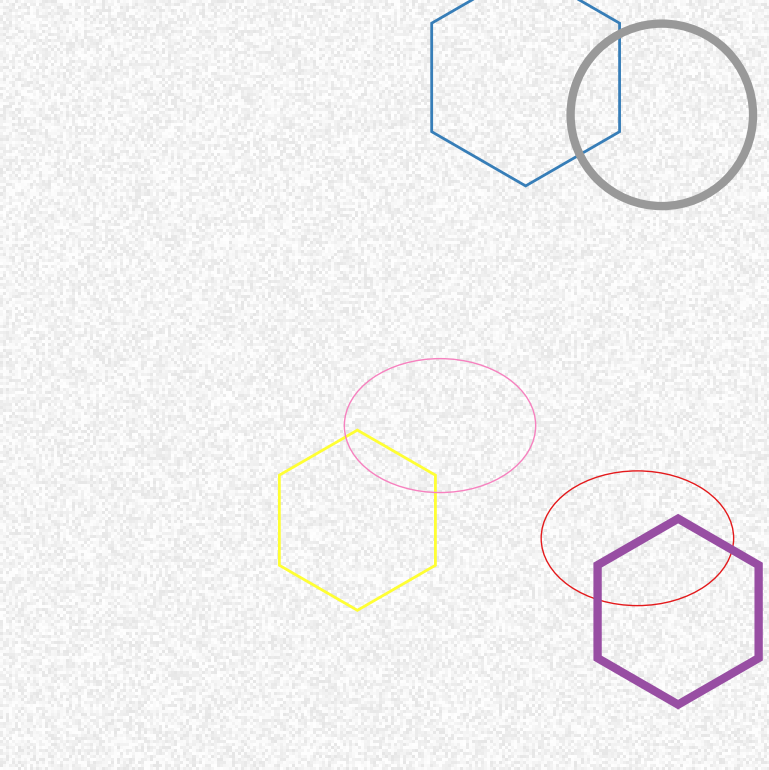[{"shape": "oval", "thickness": 0.5, "radius": 0.62, "center": [0.828, 0.301]}, {"shape": "hexagon", "thickness": 1, "radius": 0.7, "center": [0.683, 0.899]}, {"shape": "hexagon", "thickness": 3, "radius": 0.6, "center": [0.881, 0.206]}, {"shape": "hexagon", "thickness": 1, "radius": 0.59, "center": [0.464, 0.324]}, {"shape": "oval", "thickness": 0.5, "radius": 0.62, "center": [0.571, 0.447]}, {"shape": "circle", "thickness": 3, "radius": 0.59, "center": [0.86, 0.851]}]